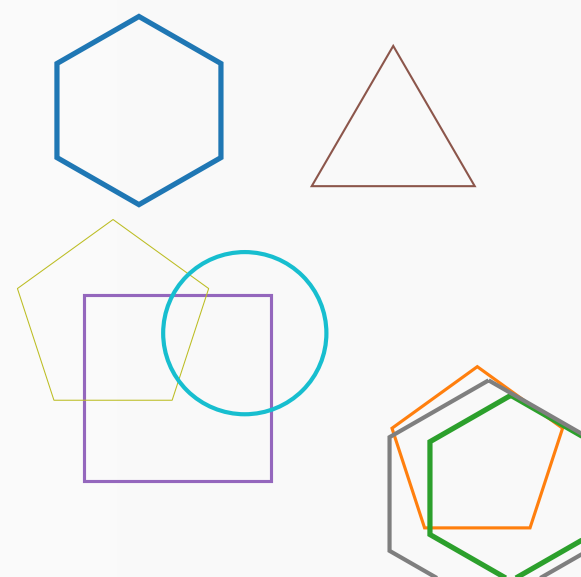[{"shape": "hexagon", "thickness": 2.5, "radius": 0.81, "center": [0.239, 0.808]}, {"shape": "pentagon", "thickness": 1.5, "radius": 0.77, "center": [0.821, 0.21]}, {"shape": "hexagon", "thickness": 2.5, "radius": 0.8, "center": [0.879, 0.154]}, {"shape": "square", "thickness": 1.5, "radius": 0.8, "center": [0.305, 0.328]}, {"shape": "triangle", "thickness": 1, "radius": 0.81, "center": [0.677, 0.758]}, {"shape": "hexagon", "thickness": 2, "radius": 0.98, "center": [0.841, 0.144]}, {"shape": "pentagon", "thickness": 0.5, "radius": 0.86, "center": [0.194, 0.446]}, {"shape": "circle", "thickness": 2, "radius": 0.7, "center": [0.421, 0.422]}]